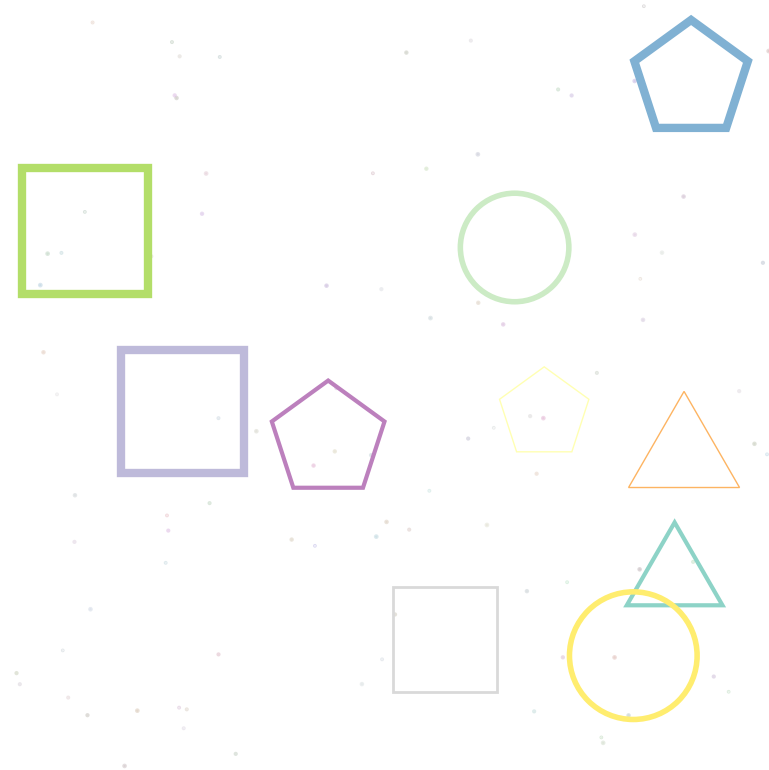[{"shape": "triangle", "thickness": 1.5, "radius": 0.36, "center": [0.876, 0.25]}, {"shape": "pentagon", "thickness": 0.5, "radius": 0.31, "center": [0.707, 0.463]}, {"shape": "square", "thickness": 3, "radius": 0.4, "center": [0.237, 0.466]}, {"shape": "pentagon", "thickness": 3, "radius": 0.39, "center": [0.898, 0.897]}, {"shape": "triangle", "thickness": 0.5, "radius": 0.42, "center": [0.888, 0.408]}, {"shape": "square", "thickness": 3, "radius": 0.41, "center": [0.111, 0.7]}, {"shape": "square", "thickness": 1, "radius": 0.34, "center": [0.578, 0.169]}, {"shape": "pentagon", "thickness": 1.5, "radius": 0.38, "center": [0.426, 0.429]}, {"shape": "circle", "thickness": 2, "radius": 0.35, "center": [0.668, 0.679]}, {"shape": "circle", "thickness": 2, "radius": 0.41, "center": [0.822, 0.148]}]